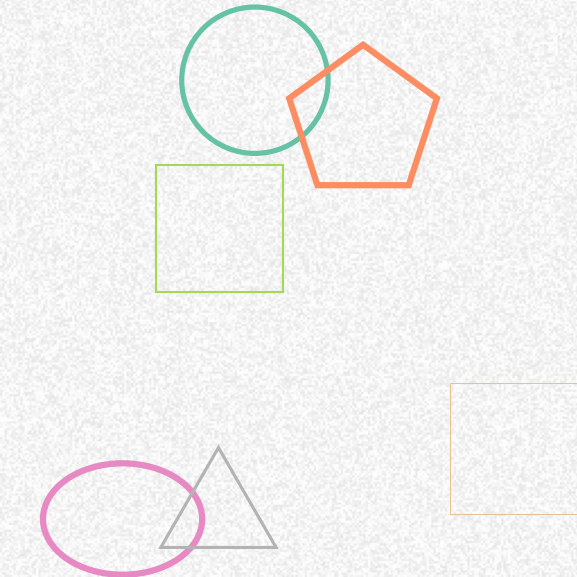[{"shape": "circle", "thickness": 2.5, "radius": 0.63, "center": [0.441, 0.86]}, {"shape": "pentagon", "thickness": 3, "radius": 0.67, "center": [0.629, 0.787]}, {"shape": "oval", "thickness": 3, "radius": 0.69, "center": [0.212, 0.1]}, {"shape": "square", "thickness": 1, "radius": 0.55, "center": [0.38, 0.604]}, {"shape": "square", "thickness": 0.5, "radius": 0.57, "center": [0.892, 0.223]}, {"shape": "triangle", "thickness": 1.5, "radius": 0.58, "center": [0.378, 0.109]}]